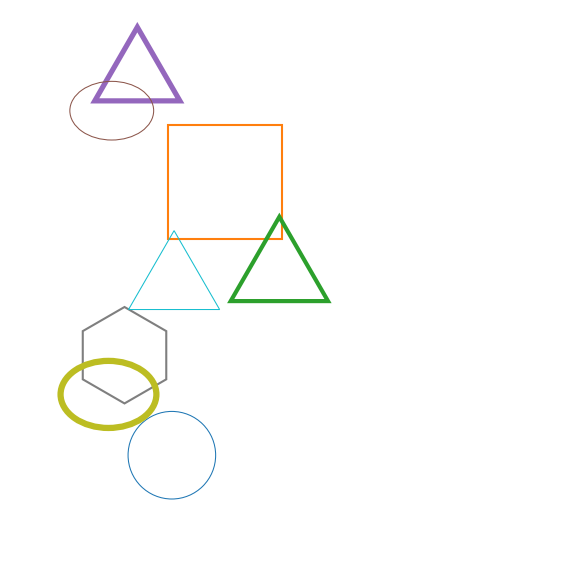[{"shape": "circle", "thickness": 0.5, "radius": 0.38, "center": [0.298, 0.211]}, {"shape": "square", "thickness": 1, "radius": 0.49, "center": [0.39, 0.684]}, {"shape": "triangle", "thickness": 2, "radius": 0.49, "center": [0.484, 0.526]}, {"shape": "triangle", "thickness": 2.5, "radius": 0.43, "center": [0.238, 0.867]}, {"shape": "oval", "thickness": 0.5, "radius": 0.36, "center": [0.194, 0.807]}, {"shape": "hexagon", "thickness": 1, "radius": 0.42, "center": [0.216, 0.384]}, {"shape": "oval", "thickness": 3, "radius": 0.41, "center": [0.188, 0.316]}, {"shape": "triangle", "thickness": 0.5, "radius": 0.46, "center": [0.301, 0.509]}]